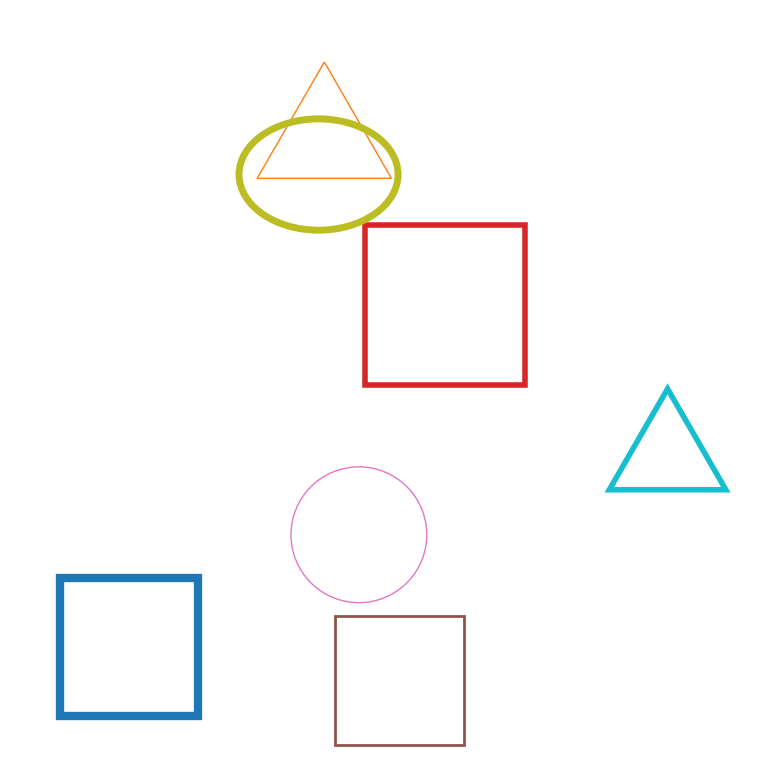[{"shape": "square", "thickness": 3, "radius": 0.45, "center": [0.168, 0.16]}, {"shape": "triangle", "thickness": 0.5, "radius": 0.5, "center": [0.421, 0.819]}, {"shape": "square", "thickness": 2, "radius": 0.52, "center": [0.578, 0.604]}, {"shape": "square", "thickness": 1, "radius": 0.42, "center": [0.519, 0.116]}, {"shape": "circle", "thickness": 0.5, "radius": 0.44, "center": [0.466, 0.306]}, {"shape": "oval", "thickness": 2.5, "radius": 0.52, "center": [0.414, 0.773]}, {"shape": "triangle", "thickness": 2, "radius": 0.44, "center": [0.867, 0.408]}]